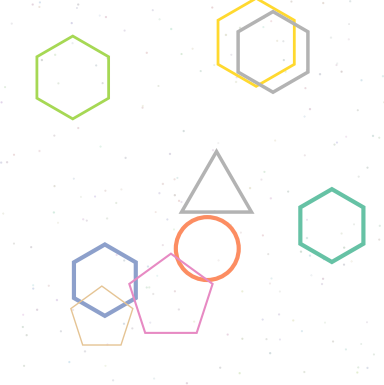[{"shape": "hexagon", "thickness": 3, "radius": 0.47, "center": [0.862, 0.414]}, {"shape": "circle", "thickness": 3, "radius": 0.41, "center": [0.538, 0.354]}, {"shape": "hexagon", "thickness": 3, "radius": 0.46, "center": [0.272, 0.272]}, {"shape": "pentagon", "thickness": 1.5, "radius": 0.57, "center": [0.444, 0.227]}, {"shape": "hexagon", "thickness": 2, "radius": 0.54, "center": [0.189, 0.799]}, {"shape": "hexagon", "thickness": 2, "radius": 0.57, "center": [0.665, 0.89]}, {"shape": "pentagon", "thickness": 1, "radius": 0.42, "center": [0.265, 0.172]}, {"shape": "hexagon", "thickness": 2.5, "radius": 0.52, "center": [0.709, 0.865]}, {"shape": "triangle", "thickness": 2.5, "radius": 0.52, "center": [0.562, 0.502]}]